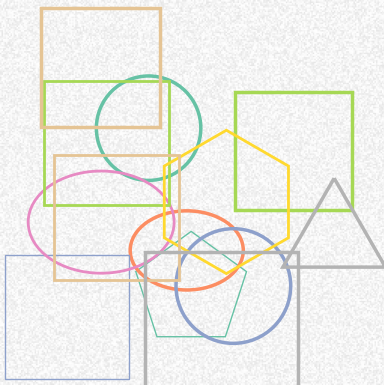[{"shape": "circle", "thickness": 2.5, "radius": 0.68, "center": [0.386, 0.667]}, {"shape": "pentagon", "thickness": 1, "radius": 0.76, "center": [0.497, 0.248]}, {"shape": "oval", "thickness": 2.5, "radius": 0.73, "center": [0.485, 0.35]}, {"shape": "circle", "thickness": 2.5, "radius": 0.74, "center": [0.606, 0.257]}, {"shape": "square", "thickness": 1, "radius": 0.81, "center": [0.174, 0.177]}, {"shape": "oval", "thickness": 2, "radius": 0.95, "center": [0.263, 0.423]}, {"shape": "square", "thickness": 2.5, "radius": 0.76, "center": [0.761, 0.608]}, {"shape": "square", "thickness": 2, "radius": 0.81, "center": [0.276, 0.629]}, {"shape": "hexagon", "thickness": 2, "radius": 0.93, "center": [0.588, 0.476]}, {"shape": "square", "thickness": 2, "radius": 0.82, "center": [0.303, 0.435]}, {"shape": "square", "thickness": 2.5, "radius": 0.77, "center": [0.262, 0.824]}, {"shape": "triangle", "thickness": 2.5, "radius": 0.77, "center": [0.868, 0.383]}, {"shape": "square", "thickness": 2.5, "radius": 1.0, "center": [0.575, 0.147]}]